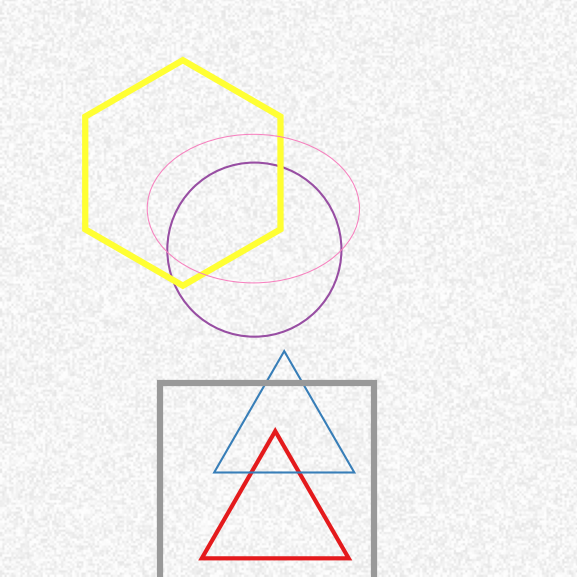[{"shape": "triangle", "thickness": 2, "radius": 0.73, "center": [0.477, 0.106]}, {"shape": "triangle", "thickness": 1, "radius": 0.7, "center": [0.492, 0.251]}, {"shape": "circle", "thickness": 1, "radius": 0.75, "center": [0.44, 0.567]}, {"shape": "hexagon", "thickness": 3, "radius": 0.98, "center": [0.317, 0.7]}, {"shape": "oval", "thickness": 0.5, "radius": 0.92, "center": [0.439, 0.638]}, {"shape": "square", "thickness": 3, "radius": 0.92, "center": [0.462, 0.152]}]